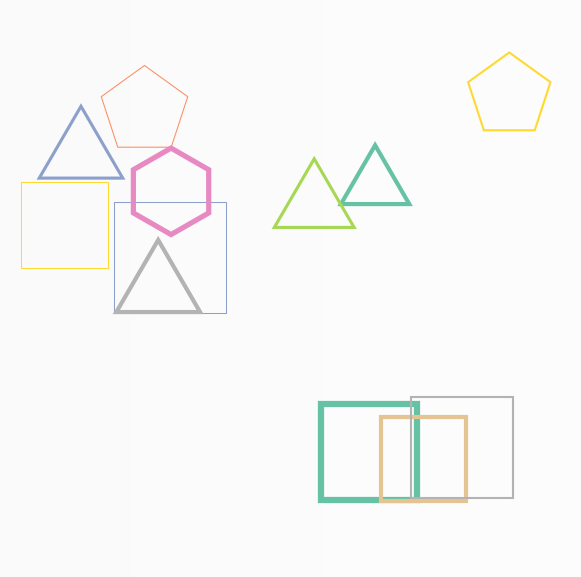[{"shape": "square", "thickness": 3, "radius": 0.42, "center": [0.635, 0.217]}, {"shape": "triangle", "thickness": 2, "radius": 0.34, "center": [0.645, 0.68]}, {"shape": "pentagon", "thickness": 0.5, "radius": 0.39, "center": [0.249, 0.808]}, {"shape": "square", "thickness": 0.5, "radius": 0.48, "center": [0.293, 0.553]}, {"shape": "triangle", "thickness": 1.5, "radius": 0.41, "center": [0.139, 0.732]}, {"shape": "hexagon", "thickness": 2.5, "radius": 0.37, "center": [0.294, 0.668]}, {"shape": "triangle", "thickness": 1.5, "radius": 0.4, "center": [0.541, 0.645]}, {"shape": "pentagon", "thickness": 1, "radius": 0.37, "center": [0.876, 0.834]}, {"shape": "square", "thickness": 0.5, "radius": 0.37, "center": [0.111, 0.61]}, {"shape": "square", "thickness": 2, "radius": 0.37, "center": [0.729, 0.204]}, {"shape": "square", "thickness": 1, "radius": 0.44, "center": [0.795, 0.224]}, {"shape": "triangle", "thickness": 2, "radius": 0.42, "center": [0.272, 0.5]}]